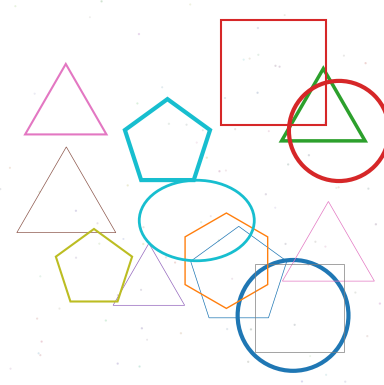[{"shape": "circle", "thickness": 3, "radius": 0.72, "center": [0.761, 0.181]}, {"shape": "pentagon", "thickness": 0.5, "radius": 0.66, "center": [0.62, 0.281]}, {"shape": "hexagon", "thickness": 1, "radius": 0.62, "center": [0.588, 0.323]}, {"shape": "triangle", "thickness": 2.5, "radius": 0.63, "center": [0.84, 0.697]}, {"shape": "circle", "thickness": 3, "radius": 0.65, "center": [0.881, 0.66]}, {"shape": "square", "thickness": 1.5, "radius": 0.68, "center": [0.71, 0.811]}, {"shape": "triangle", "thickness": 0.5, "radius": 0.54, "center": [0.387, 0.261]}, {"shape": "triangle", "thickness": 0.5, "radius": 0.74, "center": [0.172, 0.47]}, {"shape": "triangle", "thickness": 0.5, "radius": 0.69, "center": [0.853, 0.339]}, {"shape": "triangle", "thickness": 1.5, "radius": 0.61, "center": [0.171, 0.712]}, {"shape": "square", "thickness": 0.5, "radius": 0.57, "center": [0.778, 0.2]}, {"shape": "pentagon", "thickness": 1.5, "radius": 0.52, "center": [0.244, 0.301]}, {"shape": "oval", "thickness": 2, "radius": 0.75, "center": [0.511, 0.427]}, {"shape": "pentagon", "thickness": 3, "radius": 0.58, "center": [0.435, 0.626]}]